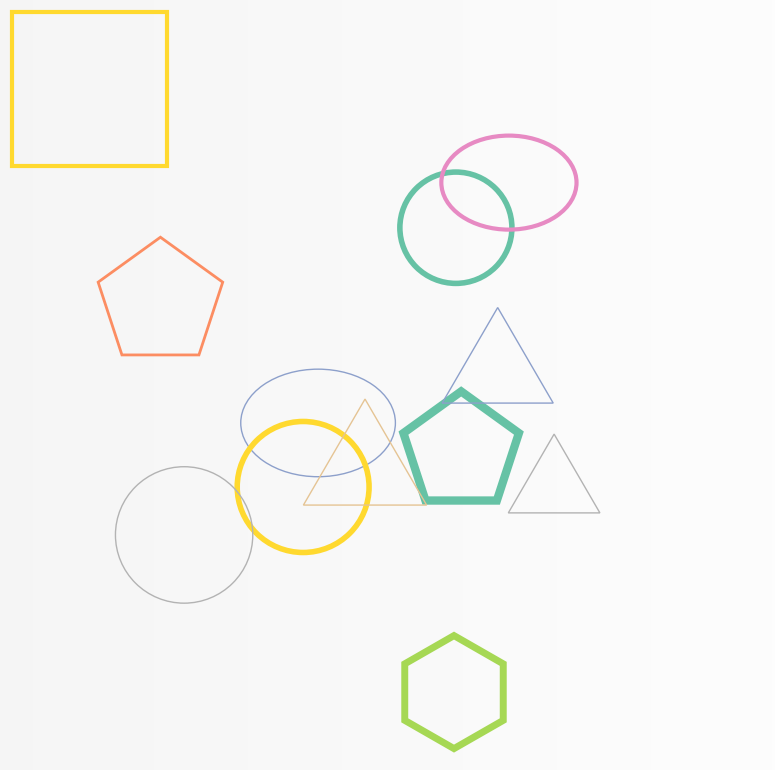[{"shape": "pentagon", "thickness": 3, "radius": 0.39, "center": [0.595, 0.413]}, {"shape": "circle", "thickness": 2, "radius": 0.36, "center": [0.588, 0.704]}, {"shape": "pentagon", "thickness": 1, "radius": 0.42, "center": [0.207, 0.607]}, {"shape": "triangle", "thickness": 0.5, "radius": 0.41, "center": [0.642, 0.518]}, {"shape": "oval", "thickness": 0.5, "radius": 0.5, "center": [0.41, 0.451]}, {"shape": "oval", "thickness": 1.5, "radius": 0.44, "center": [0.657, 0.763]}, {"shape": "hexagon", "thickness": 2.5, "radius": 0.37, "center": [0.586, 0.101]}, {"shape": "square", "thickness": 1.5, "radius": 0.5, "center": [0.116, 0.885]}, {"shape": "circle", "thickness": 2, "radius": 0.43, "center": [0.391, 0.368]}, {"shape": "triangle", "thickness": 0.5, "radius": 0.46, "center": [0.471, 0.39]}, {"shape": "circle", "thickness": 0.5, "radius": 0.44, "center": [0.238, 0.305]}, {"shape": "triangle", "thickness": 0.5, "radius": 0.34, "center": [0.715, 0.368]}]